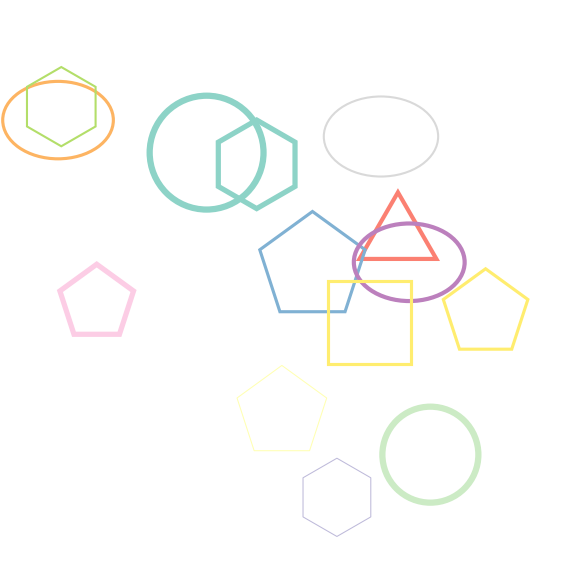[{"shape": "hexagon", "thickness": 2.5, "radius": 0.38, "center": [0.444, 0.715]}, {"shape": "circle", "thickness": 3, "radius": 0.49, "center": [0.358, 0.735]}, {"shape": "pentagon", "thickness": 0.5, "radius": 0.41, "center": [0.488, 0.285]}, {"shape": "hexagon", "thickness": 0.5, "radius": 0.34, "center": [0.583, 0.138]}, {"shape": "triangle", "thickness": 2, "radius": 0.38, "center": [0.689, 0.589]}, {"shape": "pentagon", "thickness": 1.5, "radius": 0.48, "center": [0.541, 0.537]}, {"shape": "oval", "thickness": 1.5, "radius": 0.48, "center": [0.1, 0.791]}, {"shape": "hexagon", "thickness": 1, "radius": 0.34, "center": [0.106, 0.814]}, {"shape": "pentagon", "thickness": 2.5, "radius": 0.34, "center": [0.167, 0.475]}, {"shape": "oval", "thickness": 1, "radius": 0.5, "center": [0.66, 0.763]}, {"shape": "oval", "thickness": 2, "radius": 0.48, "center": [0.709, 0.545]}, {"shape": "circle", "thickness": 3, "radius": 0.42, "center": [0.745, 0.212]}, {"shape": "square", "thickness": 1.5, "radius": 0.36, "center": [0.64, 0.441]}, {"shape": "pentagon", "thickness": 1.5, "radius": 0.38, "center": [0.841, 0.457]}]